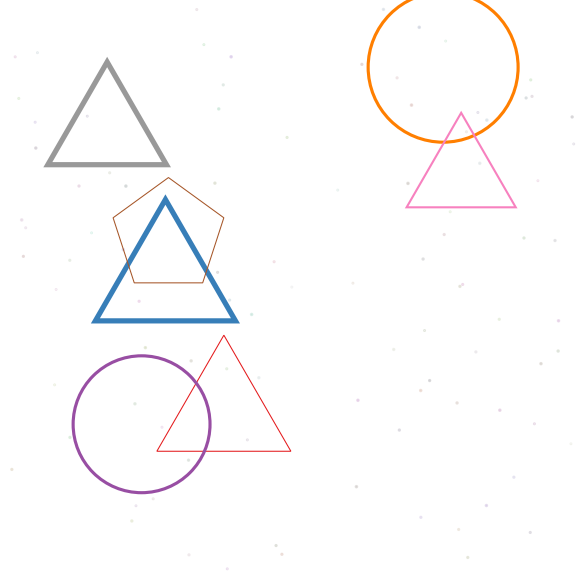[{"shape": "triangle", "thickness": 0.5, "radius": 0.67, "center": [0.388, 0.285]}, {"shape": "triangle", "thickness": 2.5, "radius": 0.7, "center": [0.286, 0.514]}, {"shape": "circle", "thickness": 1.5, "radius": 0.59, "center": [0.245, 0.264]}, {"shape": "circle", "thickness": 1.5, "radius": 0.65, "center": [0.767, 0.883]}, {"shape": "pentagon", "thickness": 0.5, "radius": 0.5, "center": [0.292, 0.591]}, {"shape": "triangle", "thickness": 1, "radius": 0.55, "center": [0.799, 0.695]}, {"shape": "triangle", "thickness": 2.5, "radius": 0.59, "center": [0.186, 0.773]}]